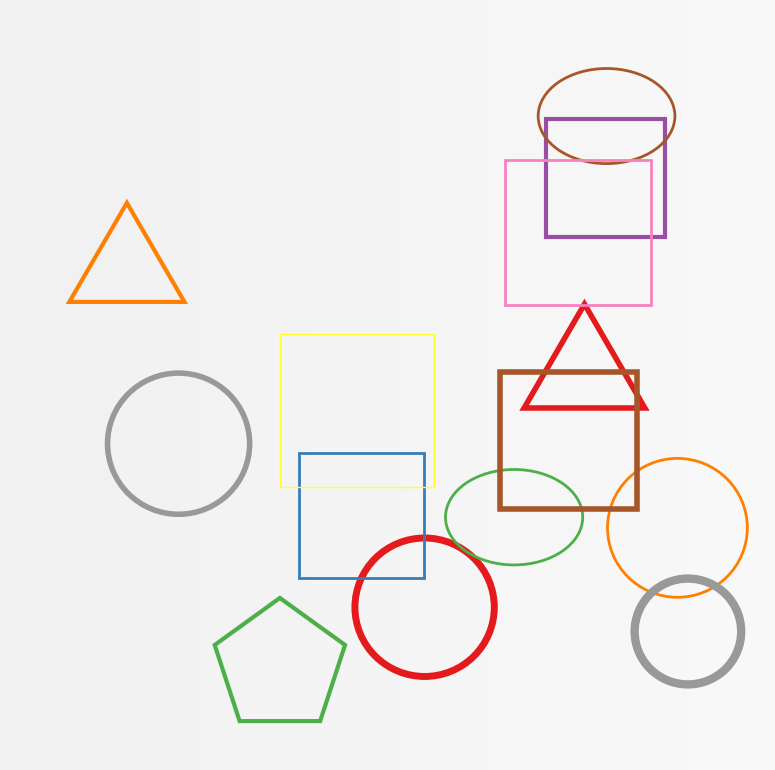[{"shape": "circle", "thickness": 2.5, "radius": 0.45, "center": [0.548, 0.211]}, {"shape": "triangle", "thickness": 2, "radius": 0.45, "center": [0.754, 0.515]}, {"shape": "square", "thickness": 1, "radius": 0.4, "center": [0.466, 0.33]}, {"shape": "pentagon", "thickness": 1.5, "radius": 0.44, "center": [0.361, 0.135]}, {"shape": "oval", "thickness": 1, "radius": 0.44, "center": [0.663, 0.328]}, {"shape": "square", "thickness": 1.5, "radius": 0.38, "center": [0.782, 0.769]}, {"shape": "circle", "thickness": 1, "radius": 0.45, "center": [0.874, 0.314]}, {"shape": "triangle", "thickness": 1.5, "radius": 0.43, "center": [0.164, 0.651]}, {"shape": "square", "thickness": 0.5, "radius": 0.5, "center": [0.461, 0.467]}, {"shape": "oval", "thickness": 1, "radius": 0.44, "center": [0.783, 0.849]}, {"shape": "square", "thickness": 2, "radius": 0.44, "center": [0.734, 0.428]}, {"shape": "square", "thickness": 1, "radius": 0.47, "center": [0.746, 0.698]}, {"shape": "circle", "thickness": 3, "radius": 0.34, "center": [0.888, 0.18]}, {"shape": "circle", "thickness": 2, "radius": 0.46, "center": [0.23, 0.424]}]